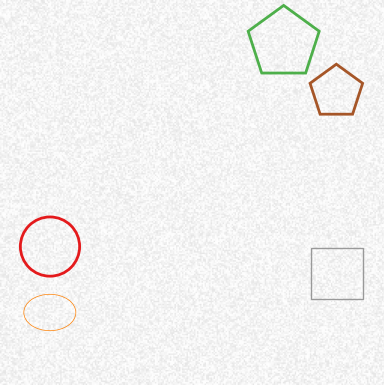[{"shape": "circle", "thickness": 2, "radius": 0.38, "center": [0.13, 0.36]}, {"shape": "pentagon", "thickness": 2, "radius": 0.49, "center": [0.737, 0.889]}, {"shape": "oval", "thickness": 0.5, "radius": 0.34, "center": [0.129, 0.188]}, {"shape": "pentagon", "thickness": 2, "radius": 0.36, "center": [0.874, 0.761]}, {"shape": "square", "thickness": 1, "radius": 0.34, "center": [0.876, 0.289]}]